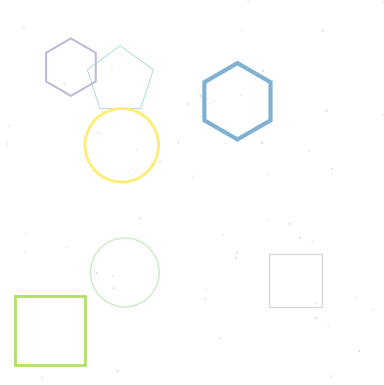[{"shape": "pentagon", "thickness": 0.5, "radius": 0.45, "center": [0.312, 0.791]}, {"shape": "hexagon", "thickness": 1.5, "radius": 0.37, "center": [0.184, 0.826]}, {"shape": "hexagon", "thickness": 3, "radius": 0.5, "center": [0.617, 0.737]}, {"shape": "square", "thickness": 2, "radius": 0.45, "center": [0.13, 0.141]}, {"shape": "square", "thickness": 1, "radius": 0.34, "center": [0.767, 0.272]}, {"shape": "circle", "thickness": 1, "radius": 0.45, "center": [0.324, 0.292]}, {"shape": "circle", "thickness": 2, "radius": 0.48, "center": [0.316, 0.623]}]